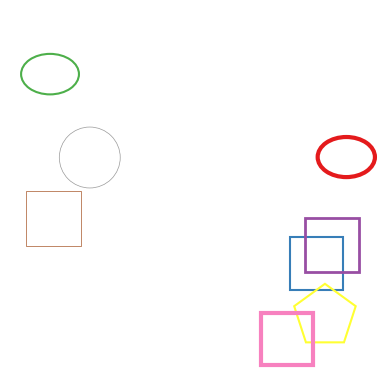[{"shape": "oval", "thickness": 3, "radius": 0.37, "center": [0.899, 0.592]}, {"shape": "square", "thickness": 1.5, "radius": 0.34, "center": [0.822, 0.317]}, {"shape": "oval", "thickness": 1.5, "radius": 0.38, "center": [0.13, 0.807]}, {"shape": "square", "thickness": 2, "radius": 0.35, "center": [0.862, 0.364]}, {"shape": "pentagon", "thickness": 1.5, "radius": 0.42, "center": [0.844, 0.179]}, {"shape": "square", "thickness": 0.5, "radius": 0.36, "center": [0.14, 0.432]}, {"shape": "square", "thickness": 3, "radius": 0.34, "center": [0.746, 0.121]}, {"shape": "circle", "thickness": 0.5, "radius": 0.4, "center": [0.233, 0.591]}]